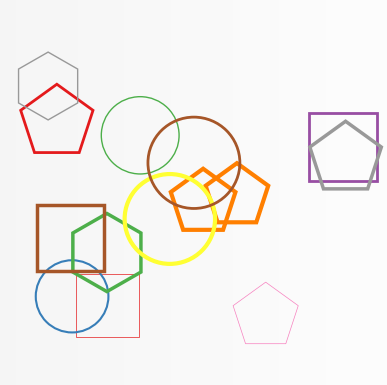[{"shape": "square", "thickness": 0.5, "radius": 0.41, "center": [0.278, 0.207]}, {"shape": "pentagon", "thickness": 2, "radius": 0.49, "center": [0.147, 0.683]}, {"shape": "circle", "thickness": 1.5, "radius": 0.47, "center": [0.186, 0.23]}, {"shape": "circle", "thickness": 1, "radius": 0.5, "center": [0.362, 0.649]}, {"shape": "hexagon", "thickness": 2.5, "radius": 0.51, "center": [0.276, 0.344]}, {"shape": "square", "thickness": 2, "radius": 0.44, "center": [0.884, 0.619]}, {"shape": "pentagon", "thickness": 3, "radius": 0.42, "center": [0.611, 0.491]}, {"shape": "pentagon", "thickness": 3, "radius": 0.44, "center": [0.524, 0.474]}, {"shape": "circle", "thickness": 3, "radius": 0.58, "center": [0.438, 0.431]}, {"shape": "circle", "thickness": 2, "radius": 0.59, "center": [0.5, 0.577]}, {"shape": "square", "thickness": 2.5, "radius": 0.43, "center": [0.181, 0.382]}, {"shape": "pentagon", "thickness": 0.5, "radius": 0.44, "center": [0.686, 0.179]}, {"shape": "hexagon", "thickness": 1, "radius": 0.44, "center": [0.124, 0.777]}, {"shape": "pentagon", "thickness": 2.5, "radius": 0.49, "center": [0.892, 0.588]}]